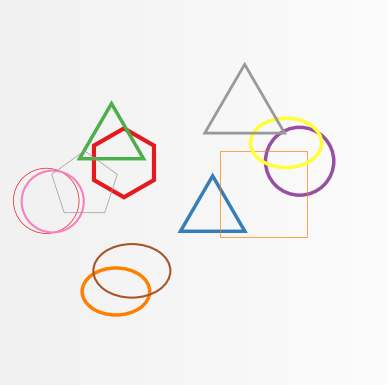[{"shape": "hexagon", "thickness": 3, "radius": 0.45, "center": [0.32, 0.577]}, {"shape": "circle", "thickness": 0.5, "radius": 0.42, "center": [0.119, 0.478]}, {"shape": "triangle", "thickness": 2.5, "radius": 0.48, "center": [0.549, 0.447]}, {"shape": "triangle", "thickness": 2.5, "radius": 0.48, "center": [0.288, 0.636]}, {"shape": "circle", "thickness": 2.5, "radius": 0.44, "center": [0.773, 0.581]}, {"shape": "square", "thickness": 0.5, "radius": 0.56, "center": [0.681, 0.496]}, {"shape": "oval", "thickness": 2.5, "radius": 0.44, "center": [0.299, 0.243]}, {"shape": "oval", "thickness": 2.5, "radius": 0.46, "center": [0.738, 0.629]}, {"shape": "oval", "thickness": 1.5, "radius": 0.5, "center": [0.34, 0.297]}, {"shape": "circle", "thickness": 1.5, "radius": 0.4, "center": [0.136, 0.477]}, {"shape": "triangle", "thickness": 2, "radius": 0.59, "center": [0.631, 0.714]}, {"shape": "pentagon", "thickness": 0.5, "radius": 0.44, "center": [0.218, 0.519]}]